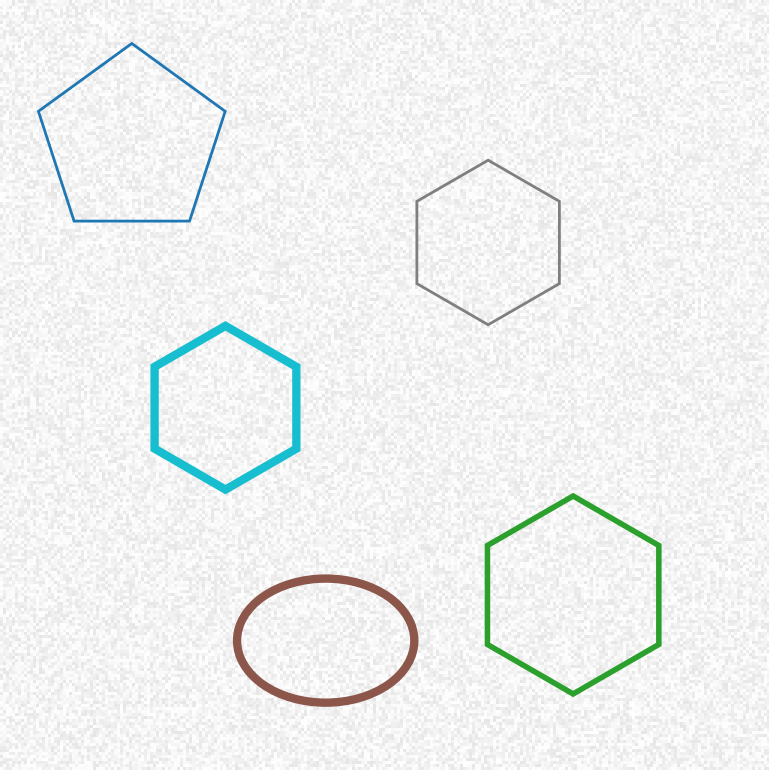[{"shape": "pentagon", "thickness": 1, "radius": 0.64, "center": [0.171, 0.816]}, {"shape": "hexagon", "thickness": 2, "radius": 0.64, "center": [0.744, 0.227]}, {"shape": "oval", "thickness": 3, "radius": 0.58, "center": [0.423, 0.168]}, {"shape": "hexagon", "thickness": 1, "radius": 0.53, "center": [0.634, 0.685]}, {"shape": "hexagon", "thickness": 3, "radius": 0.53, "center": [0.293, 0.47]}]